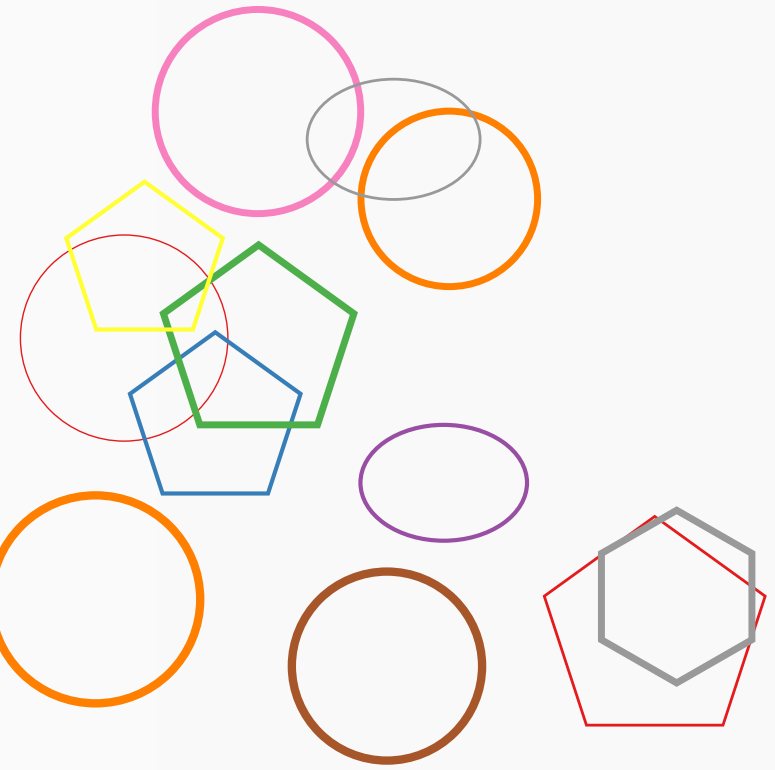[{"shape": "pentagon", "thickness": 1, "radius": 0.75, "center": [0.845, 0.179]}, {"shape": "circle", "thickness": 0.5, "radius": 0.67, "center": [0.16, 0.561]}, {"shape": "pentagon", "thickness": 1.5, "radius": 0.58, "center": [0.278, 0.453]}, {"shape": "pentagon", "thickness": 2.5, "radius": 0.65, "center": [0.334, 0.553]}, {"shape": "oval", "thickness": 1.5, "radius": 0.54, "center": [0.573, 0.373]}, {"shape": "circle", "thickness": 3, "radius": 0.68, "center": [0.123, 0.222]}, {"shape": "circle", "thickness": 2.5, "radius": 0.57, "center": [0.58, 0.742]}, {"shape": "pentagon", "thickness": 1.5, "radius": 0.53, "center": [0.187, 0.658]}, {"shape": "circle", "thickness": 3, "radius": 0.61, "center": [0.499, 0.135]}, {"shape": "circle", "thickness": 2.5, "radius": 0.66, "center": [0.333, 0.855]}, {"shape": "hexagon", "thickness": 2.5, "radius": 0.56, "center": [0.873, 0.225]}, {"shape": "oval", "thickness": 1, "radius": 0.56, "center": [0.508, 0.819]}]